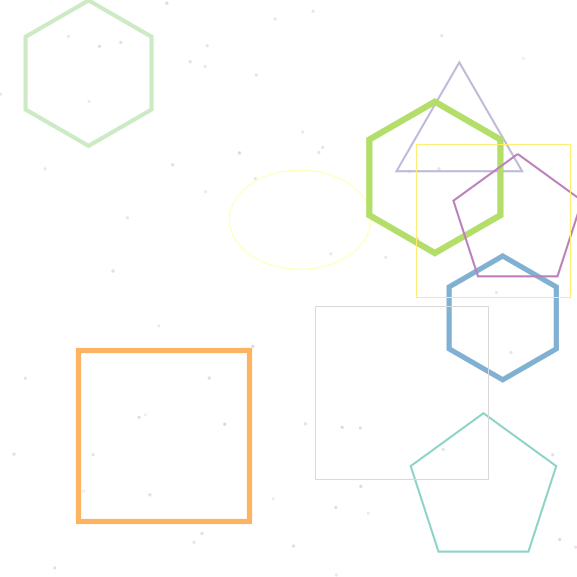[{"shape": "pentagon", "thickness": 1, "radius": 0.66, "center": [0.837, 0.151]}, {"shape": "oval", "thickness": 0.5, "radius": 0.61, "center": [0.52, 0.619]}, {"shape": "triangle", "thickness": 1, "radius": 0.63, "center": [0.795, 0.765]}, {"shape": "hexagon", "thickness": 2.5, "radius": 0.54, "center": [0.871, 0.449]}, {"shape": "square", "thickness": 2.5, "radius": 0.74, "center": [0.283, 0.245]}, {"shape": "hexagon", "thickness": 3, "radius": 0.66, "center": [0.753, 0.692]}, {"shape": "square", "thickness": 0.5, "radius": 0.75, "center": [0.695, 0.319]}, {"shape": "pentagon", "thickness": 1, "radius": 0.59, "center": [0.897, 0.615]}, {"shape": "hexagon", "thickness": 2, "radius": 0.63, "center": [0.153, 0.872]}, {"shape": "square", "thickness": 0.5, "radius": 0.66, "center": [0.854, 0.617]}]